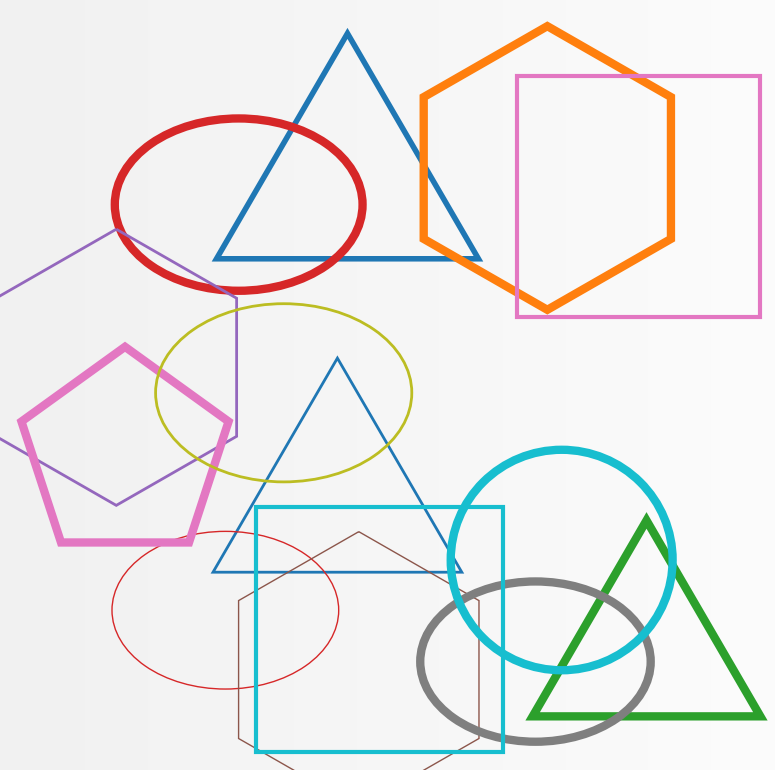[{"shape": "triangle", "thickness": 1, "radius": 0.93, "center": [0.435, 0.35]}, {"shape": "triangle", "thickness": 2, "radius": 0.98, "center": [0.448, 0.761]}, {"shape": "hexagon", "thickness": 3, "radius": 0.92, "center": [0.706, 0.782]}, {"shape": "triangle", "thickness": 3, "radius": 0.85, "center": [0.834, 0.154]}, {"shape": "oval", "thickness": 0.5, "radius": 0.73, "center": [0.291, 0.208]}, {"shape": "oval", "thickness": 3, "radius": 0.8, "center": [0.308, 0.734]}, {"shape": "hexagon", "thickness": 1, "radius": 0.9, "center": [0.15, 0.523]}, {"shape": "hexagon", "thickness": 0.5, "radius": 0.9, "center": [0.463, 0.13]}, {"shape": "square", "thickness": 1.5, "radius": 0.78, "center": [0.824, 0.745]}, {"shape": "pentagon", "thickness": 3, "radius": 0.7, "center": [0.161, 0.409]}, {"shape": "oval", "thickness": 3, "radius": 0.74, "center": [0.691, 0.141]}, {"shape": "oval", "thickness": 1, "radius": 0.83, "center": [0.366, 0.49]}, {"shape": "circle", "thickness": 3, "radius": 0.72, "center": [0.725, 0.273]}, {"shape": "square", "thickness": 1.5, "radius": 0.8, "center": [0.49, 0.182]}]